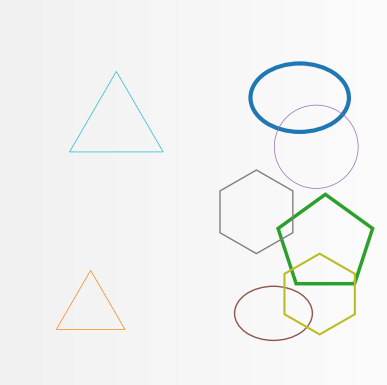[{"shape": "oval", "thickness": 3, "radius": 0.64, "center": [0.773, 0.746]}, {"shape": "triangle", "thickness": 0.5, "radius": 0.51, "center": [0.234, 0.196]}, {"shape": "pentagon", "thickness": 2.5, "radius": 0.64, "center": [0.84, 0.367]}, {"shape": "circle", "thickness": 0.5, "radius": 0.54, "center": [0.816, 0.619]}, {"shape": "oval", "thickness": 1, "radius": 0.5, "center": [0.706, 0.186]}, {"shape": "hexagon", "thickness": 1, "radius": 0.54, "center": [0.662, 0.45]}, {"shape": "hexagon", "thickness": 1.5, "radius": 0.52, "center": [0.825, 0.236]}, {"shape": "triangle", "thickness": 0.5, "radius": 0.7, "center": [0.3, 0.675]}]